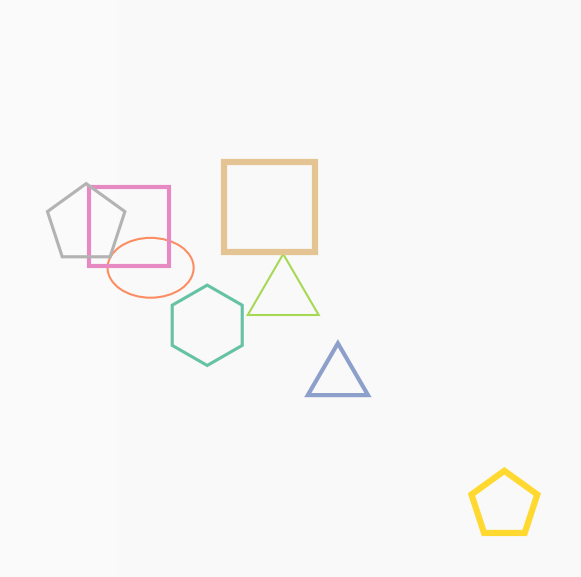[{"shape": "hexagon", "thickness": 1.5, "radius": 0.35, "center": [0.357, 0.436]}, {"shape": "oval", "thickness": 1, "radius": 0.37, "center": [0.259, 0.535]}, {"shape": "triangle", "thickness": 2, "radius": 0.3, "center": [0.581, 0.345]}, {"shape": "square", "thickness": 2, "radius": 0.34, "center": [0.222, 0.608]}, {"shape": "triangle", "thickness": 1, "radius": 0.35, "center": [0.487, 0.489]}, {"shape": "pentagon", "thickness": 3, "radius": 0.3, "center": [0.868, 0.124]}, {"shape": "square", "thickness": 3, "radius": 0.39, "center": [0.463, 0.641]}, {"shape": "pentagon", "thickness": 1.5, "radius": 0.35, "center": [0.148, 0.611]}]